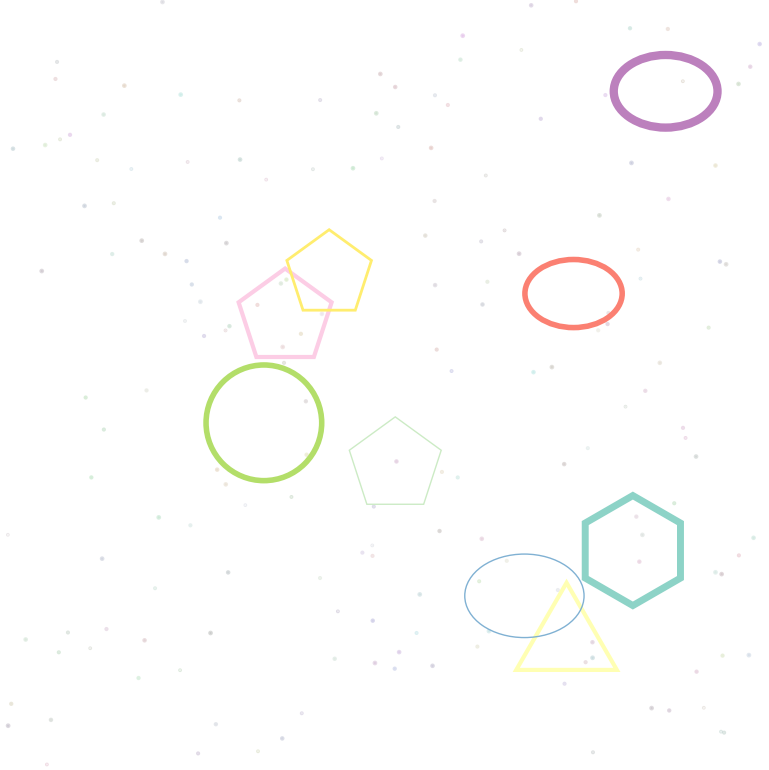[{"shape": "hexagon", "thickness": 2.5, "radius": 0.36, "center": [0.822, 0.285]}, {"shape": "triangle", "thickness": 1.5, "radius": 0.38, "center": [0.736, 0.168]}, {"shape": "oval", "thickness": 2, "radius": 0.32, "center": [0.745, 0.619]}, {"shape": "oval", "thickness": 0.5, "radius": 0.39, "center": [0.681, 0.226]}, {"shape": "circle", "thickness": 2, "radius": 0.38, "center": [0.343, 0.451]}, {"shape": "pentagon", "thickness": 1.5, "radius": 0.32, "center": [0.37, 0.588]}, {"shape": "oval", "thickness": 3, "radius": 0.34, "center": [0.864, 0.881]}, {"shape": "pentagon", "thickness": 0.5, "radius": 0.31, "center": [0.513, 0.396]}, {"shape": "pentagon", "thickness": 1, "radius": 0.29, "center": [0.427, 0.644]}]